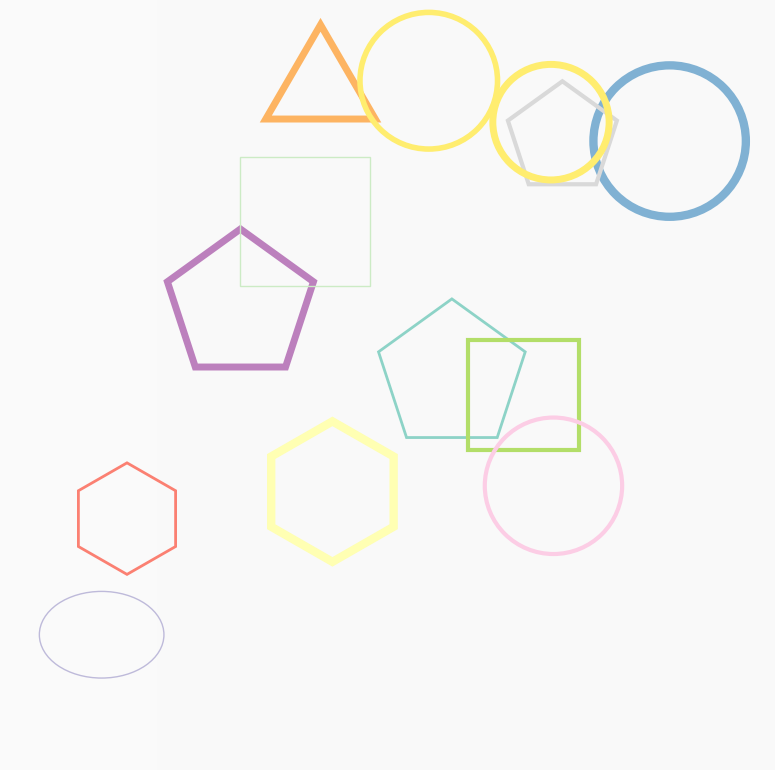[{"shape": "pentagon", "thickness": 1, "radius": 0.5, "center": [0.583, 0.512]}, {"shape": "hexagon", "thickness": 3, "radius": 0.46, "center": [0.429, 0.362]}, {"shape": "oval", "thickness": 0.5, "radius": 0.4, "center": [0.131, 0.176]}, {"shape": "hexagon", "thickness": 1, "radius": 0.36, "center": [0.164, 0.326]}, {"shape": "circle", "thickness": 3, "radius": 0.49, "center": [0.864, 0.817]}, {"shape": "triangle", "thickness": 2.5, "radius": 0.41, "center": [0.414, 0.886]}, {"shape": "square", "thickness": 1.5, "radius": 0.36, "center": [0.675, 0.487]}, {"shape": "circle", "thickness": 1.5, "radius": 0.44, "center": [0.714, 0.369]}, {"shape": "pentagon", "thickness": 1.5, "radius": 0.37, "center": [0.726, 0.821]}, {"shape": "pentagon", "thickness": 2.5, "radius": 0.5, "center": [0.31, 0.603]}, {"shape": "square", "thickness": 0.5, "radius": 0.42, "center": [0.394, 0.712]}, {"shape": "circle", "thickness": 2.5, "radius": 0.38, "center": [0.711, 0.841]}, {"shape": "circle", "thickness": 2, "radius": 0.44, "center": [0.553, 0.895]}]